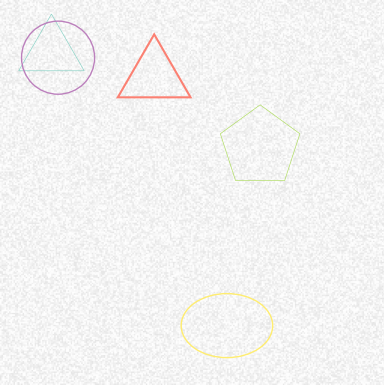[{"shape": "triangle", "thickness": 0.5, "radius": 0.49, "center": [0.134, 0.865]}, {"shape": "triangle", "thickness": 1.5, "radius": 0.55, "center": [0.4, 0.802]}, {"shape": "pentagon", "thickness": 0.5, "radius": 0.54, "center": [0.676, 0.619]}, {"shape": "circle", "thickness": 1, "radius": 0.47, "center": [0.151, 0.85]}, {"shape": "oval", "thickness": 1, "radius": 0.59, "center": [0.589, 0.154]}]